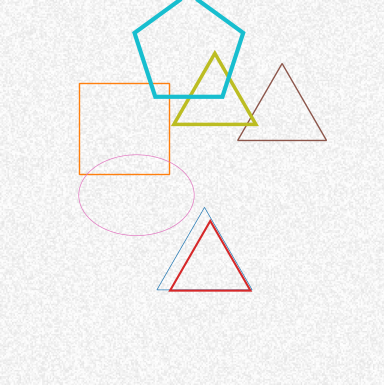[{"shape": "triangle", "thickness": 0.5, "radius": 0.71, "center": [0.531, 0.319]}, {"shape": "square", "thickness": 1, "radius": 0.59, "center": [0.322, 0.666]}, {"shape": "triangle", "thickness": 1.5, "radius": 0.6, "center": [0.546, 0.305]}, {"shape": "triangle", "thickness": 1, "radius": 0.67, "center": [0.733, 0.702]}, {"shape": "oval", "thickness": 0.5, "radius": 0.75, "center": [0.354, 0.493]}, {"shape": "triangle", "thickness": 2.5, "radius": 0.62, "center": [0.558, 0.738]}, {"shape": "pentagon", "thickness": 3, "radius": 0.74, "center": [0.491, 0.869]}]